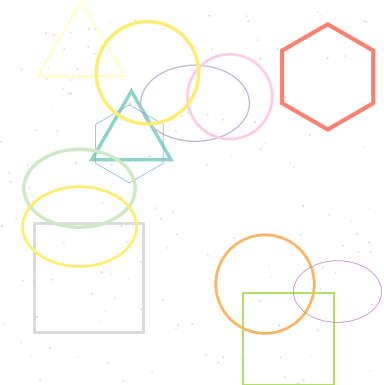[{"shape": "triangle", "thickness": 2.5, "radius": 0.59, "center": [0.341, 0.645]}, {"shape": "triangle", "thickness": 1, "radius": 0.65, "center": [0.211, 0.867]}, {"shape": "oval", "thickness": 1, "radius": 0.71, "center": [0.507, 0.732]}, {"shape": "hexagon", "thickness": 3, "radius": 0.68, "center": [0.851, 0.8]}, {"shape": "hexagon", "thickness": 0.5, "radius": 0.51, "center": [0.336, 0.626]}, {"shape": "circle", "thickness": 2, "radius": 0.64, "center": [0.688, 0.262]}, {"shape": "square", "thickness": 1.5, "radius": 0.59, "center": [0.749, 0.119]}, {"shape": "circle", "thickness": 2, "radius": 0.55, "center": [0.597, 0.749]}, {"shape": "square", "thickness": 2, "radius": 0.71, "center": [0.231, 0.279]}, {"shape": "oval", "thickness": 0.5, "radius": 0.57, "center": [0.877, 0.243]}, {"shape": "oval", "thickness": 2.5, "radius": 0.72, "center": [0.206, 0.511]}, {"shape": "oval", "thickness": 2, "radius": 0.74, "center": [0.207, 0.411]}, {"shape": "circle", "thickness": 2.5, "radius": 0.67, "center": [0.383, 0.811]}]